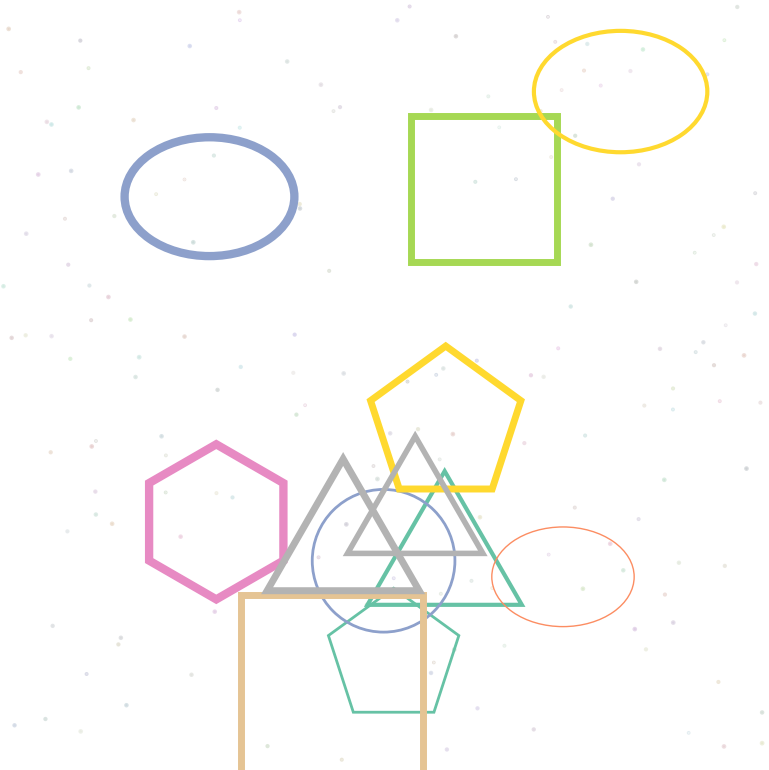[{"shape": "triangle", "thickness": 1.5, "radius": 0.58, "center": [0.577, 0.272]}, {"shape": "pentagon", "thickness": 1, "radius": 0.45, "center": [0.511, 0.147]}, {"shape": "oval", "thickness": 0.5, "radius": 0.46, "center": [0.731, 0.251]}, {"shape": "circle", "thickness": 1, "radius": 0.46, "center": [0.498, 0.272]}, {"shape": "oval", "thickness": 3, "radius": 0.55, "center": [0.272, 0.745]}, {"shape": "hexagon", "thickness": 3, "radius": 0.5, "center": [0.281, 0.322]}, {"shape": "square", "thickness": 2.5, "radius": 0.47, "center": [0.628, 0.754]}, {"shape": "pentagon", "thickness": 2.5, "radius": 0.51, "center": [0.579, 0.448]}, {"shape": "oval", "thickness": 1.5, "radius": 0.56, "center": [0.806, 0.881]}, {"shape": "square", "thickness": 2.5, "radius": 0.59, "center": [0.431, 0.109]}, {"shape": "triangle", "thickness": 2, "radius": 0.51, "center": [0.539, 0.332]}, {"shape": "triangle", "thickness": 2.5, "radius": 0.57, "center": [0.446, 0.29]}]